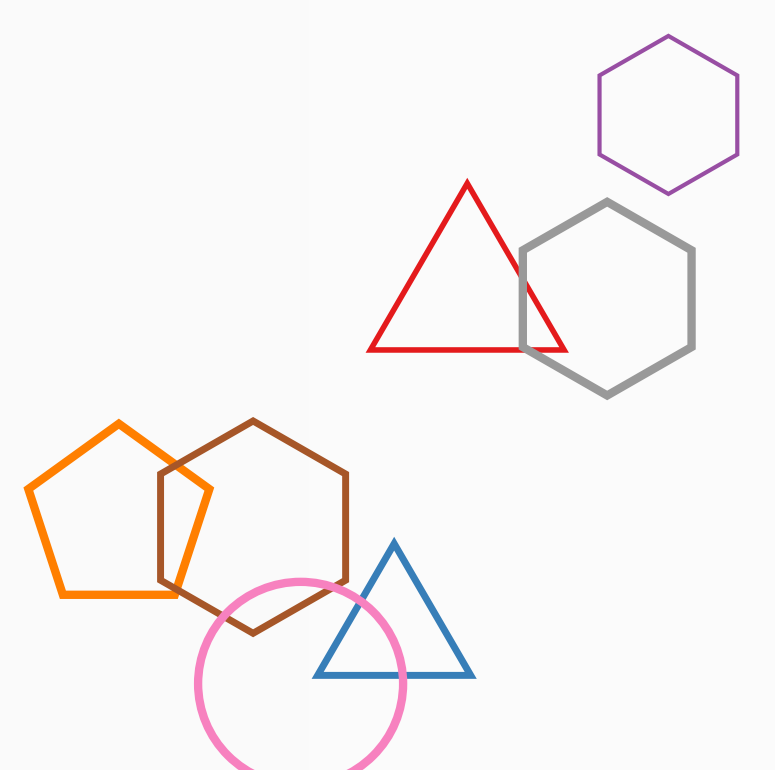[{"shape": "triangle", "thickness": 2, "radius": 0.72, "center": [0.603, 0.618]}, {"shape": "triangle", "thickness": 2.5, "radius": 0.57, "center": [0.509, 0.18]}, {"shape": "hexagon", "thickness": 1.5, "radius": 0.51, "center": [0.862, 0.851]}, {"shape": "pentagon", "thickness": 3, "radius": 0.61, "center": [0.153, 0.327]}, {"shape": "hexagon", "thickness": 2.5, "radius": 0.69, "center": [0.327, 0.315]}, {"shape": "circle", "thickness": 3, "radius": 0.66, "center": [0.388, 0.112]}, {"shape": "hexagon", "thickness": 3, "radius": 0.63, "center": [0.783, 0.612]}]